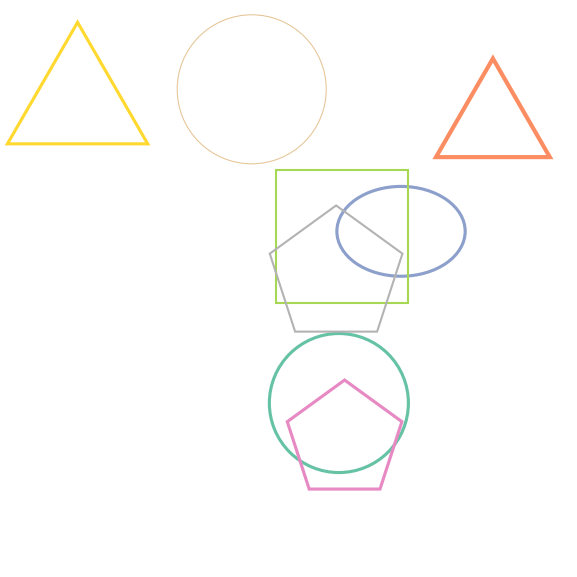[{"shape": "circle", "thickness": 1.5, "radius": 0.6, "center": [0.587, 0.301]}, {"shape": "triangle", "thickness": 2, "radius": 0.57, "center": [0.854, 0.784]}, {"shape": "oval", "thickness": 1.5, "radius": 0.56, "center": [0.694, 0.599]}, {"shape": "pentagon", "thickness": 1.5, "radius": 0.52, "center": [0.597, 0.237]}, {"shape": "square", "thickness": 1, "radius": 0.58, "center": [0.592, 0.59]}, {"shape": "triangle", "thickness": 1.5, "radius": 0.7, "center": [0.134, 0.82]}, {"shape": "circle", "thickness": 0.5, "radius": 0.65, "center": [0.436, 0.844]}, {"shape": "pentagon", "thickness": 1, "radius": 0.6, "center": [0.582, 0.523]}]